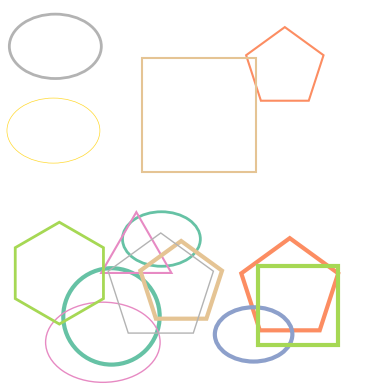[{"shape": "oval", "thickness": 2, "radius": 0.51, "center": [0.419, 0.379]}, {"shape": "circle", "thickness": 3, "radius": 0.63, "center": [0.29, 0.178]}, {"shape": "pentagon", "thickness": 3, "radius": 0.66, "center": [0.753, 0.249]}, {"shape": "pentagon", "thickness": 1.5, "radius": 0.53, "center": [0.74, 0.824]}, {"shape": "oval", "thickness": 3, "radius": 0.5, "center": [0.659, 0.131]}, {"shape": "oval", "thickness": 1, "radius": 0.74, "center": [0.267, 0.111]}, {"shape": "triangle", "thickness": 1.5, "radius": 0.53, "center": [0.354, 0.344]}, {"shape": "hexagon", "thickness": 2, "radius": 0.66, "center": [0.154, 0.291]}, {"shape": "square", "thickness": 3, "radius": 0.51, "center": [0.774, 0.206]}, {"shape": "oval", "thickness": 0.5, "radius": 0.6, "center": [0.139, 0.661]}, {"shape": "pentagon", "thickness": 3, "radius": 0.56, "center": [0.471, 0.262]}, {"shape": "square", "thickness": 1.5, "radius": 0.74, "center": [0.516, 0.701]}, {"shape": "oval", "thickness": 2, "radius": 0.6, "center": [0.144, 0.88]}, {"shape": "pentagon", "thickness": 1, "radius": 0.72, "center": [0.418, 0.251]}]